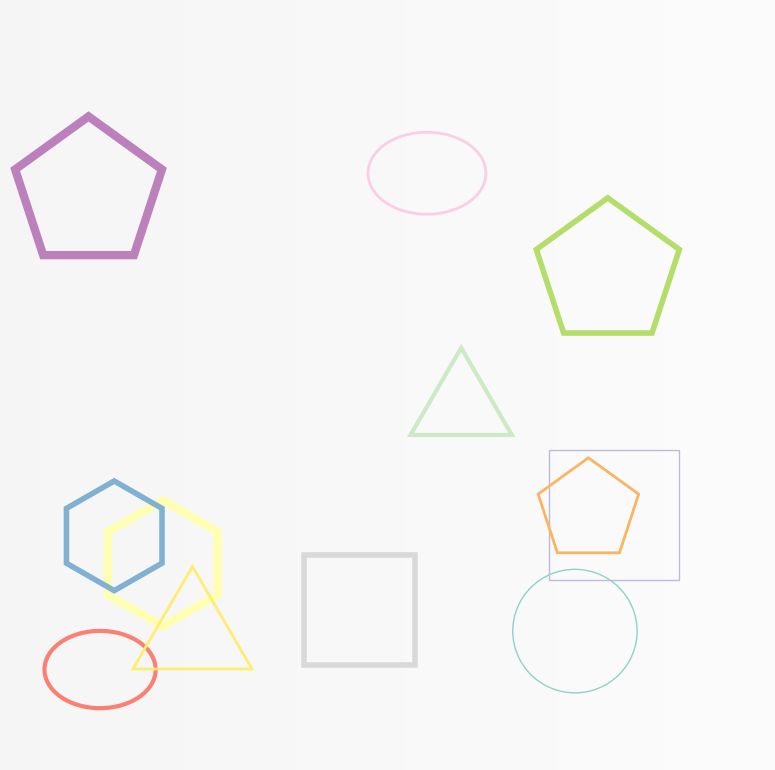[{"shape": "circle", "thickness": 0.5, "radius": 0.4, "center": [0.742, 0.18]}, {"shape": "hexagon", "thickness": 3, "radius": 0.41, "center": [0.21, 0.268]}, {"shape": "square", "thickness": 0.5, "radius": 0.42, "center": [0.793, 0.331]}, {"shape": "oval", "thickness": 1.5, "radius": 0.36, "center": [0.129, 0.13]}, {"shape": "hexagon", "thickness": 2, "radius": 0.36, "center": [0.147, 0.304]}, {"shape": "pentagon", "thickness": 1, "radius": 0.34, "center": [0.759, 0.337]}, {"shape": "pentagon", "thickness": 2, "radius": 0.49, "center": [0.784, 0.646]}, {"shape": "oval", "thickness": 1, "radius": 0.38, "center": [0.551, 0.775]}, {"shape": "square", "thickness": 2, "radius": 0.36, "center": [0.464, 0.208]}, {"shape": "pentagon", "thickness": 3, "radius": 0.5, "center": [0.114, 0.749]}, {"shape": "triangle", "thickness": 1.5, "radius": 0.38, "center": [0.595, 0.473]}, {"shape": "triangle", "thickness": 1, "radius": 0.44, "center": [0.248, 0.176]}]